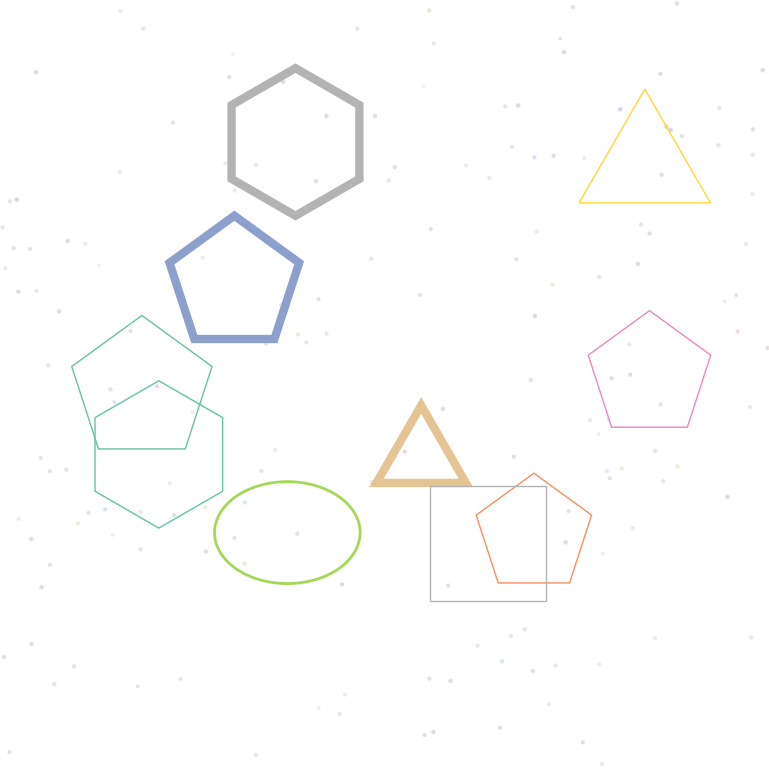[{"shape": "hexagon", "thickness": 0.5, "radius": 0.48, "center": [0.206, 0.41]}, {"shape": "pentagon", "thickness": 0.5, "radius": 0.48, "center": [0.184, 0.494]}, {"shape": "pentagon", "thickness": 0.5, "radius": 0.39, "center": [0.693, 0.307]}, {"shape": "pentagon", "thickness": 3, "radius": 0.44, "center": [0.304, 0.631]}, {"shape": "pentagon", "thickness": 0.5, "radius": 0.42, "center": [0.843, 0.513]}, {"shape": "oval", "thickness": 1, "radius": 0.47, "center": [0.373, 0.308]}, {"shape": "triangle", "thickness": 0.5, "radius": 0.49, "center": [0.837, 0.786]}, {"shape": "triangle", "thickness": 3, "radius": 0.34, "center": [0.547, 0.406]}, {"shape": "square", "thickness": 0.5, "radius": 0.38, "center": [0.633, 0.294]}, {"shape": "hexagon", "thickness": 3, "radius": 0.48, "center": [0.384, 0.816]}]